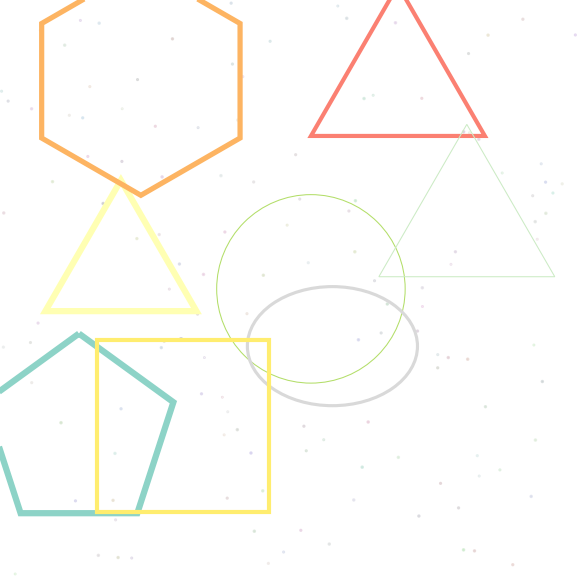[{"shape": "pentagon", "thickness": 3, "radius": 0.86, "center": [0.137, 0.25]}, {"shape": "triangle", "thickness": 3, "radius": 0.76, "center": [0.209, 0.536]}, {"shape": "triangle", "thickness": 2, "radius": 0.87, "center": [0.689, 0.851]}, {"shape": "hexagon", "thickness": 2.5, "radius": 0.99, "center": [0.244, 0.859]}, {"shape": "circle", "thickness": 0.5, "radius": 0.82, "center": [0.538, 0.499]}, {"shape": "oval", "thickness": 1.5, "radius": 0.74, "center": [0.576, 0.4]}, {"shape": "triangle", "thickness": 0.5, "radius": 0.88, "center": [0.808, 0.608]}, {"shape": "square", "thickness": 2, "radius": 0.75, "center": [0.317, 0.262]}]